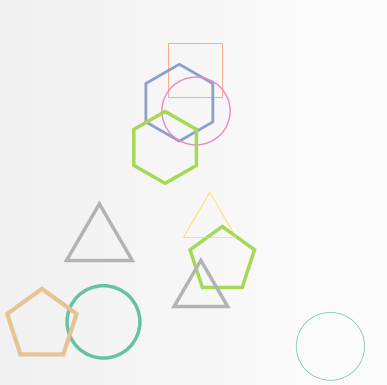[{"shape": "circle", "thickness": 2.5, "radius": 0.47, "center": [0.267, 0.164]}, {"shape": "circle", "thickness": 0.5, "radius": 0.44, "center": [0.853, 0.1]}, {"shape": "square", "thickness": 0.5, "radius": 0.35, "center": [0.503, 0.817]}, {"shape": "hexagon", "thickness": 2, "radius": 0.5, "center": [0.463, 0.733]}, {"shape": "circle", "thickness": 1, "radius": 0.44, "center": [0.506, 0.712]}, {"shape": "hexagon", "thickness": 2.5, "radius": 0.47, "center": [0.426, 0.617]}, {"shape": "pentagon", "thickness": 2.5, "radius": 0.44, "center": [0.574, 0.324]}, {"shape": "triangle", "thickness": 0.5, "radius": 0.39, "center": [0.541, 0.422]}, {"shape": "pentagon", "thickness": 3, "radius": 0.47, "center": [0.108, 0.156]}, {"shape": "triangle", "thickness": 2.5, "radius": 0.49, "center": [0.257, 0.372]}, {"shape": "triangle", "thickness": 2.5, "radius": 0.4, "center": [0.518, 0.244]}]